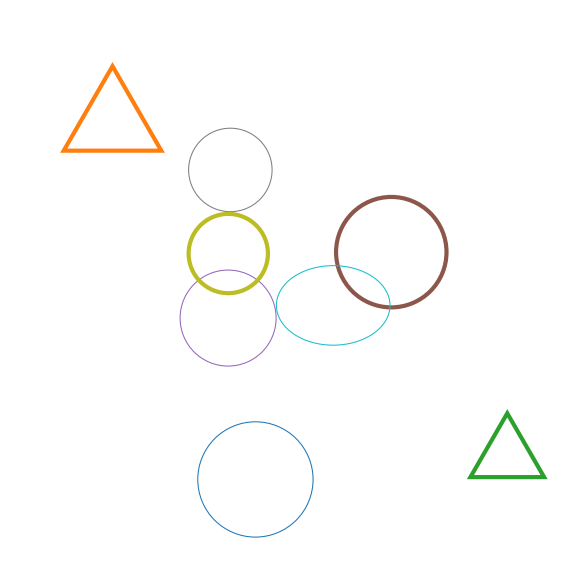[{"shape": "circle", "thickness": 0.5, "radius": 0.5, "center": [0.442, 0.169]}, {"shape": "triangle", "thickness": 2, "radius": 0.49, "center": [0.195, 0.787]}, {"shape": "triangle", "thickness": 2, "radius": 0.37, "center": [0.878, 0.21]}, {"shape": "circle", "thickness": 0.5, "radius": 0.42, "center": [0.395, 0.448]}, {"shape": "circle", "thickness": 2, "radius": 0.48, "center": [0.678, 0.562]}, {"shape": "circle", "thickness": 0.5, "radius": 0.36, "center": [0.399, 0.705]}, {"shape": "circle", "thickness": 2, "radius": 0.34, "center": [0.395, 0.56]}, {"shape": "oval", "thickness": 0.5, "radius": 0.49, "center": [0.577, 0.47]}]